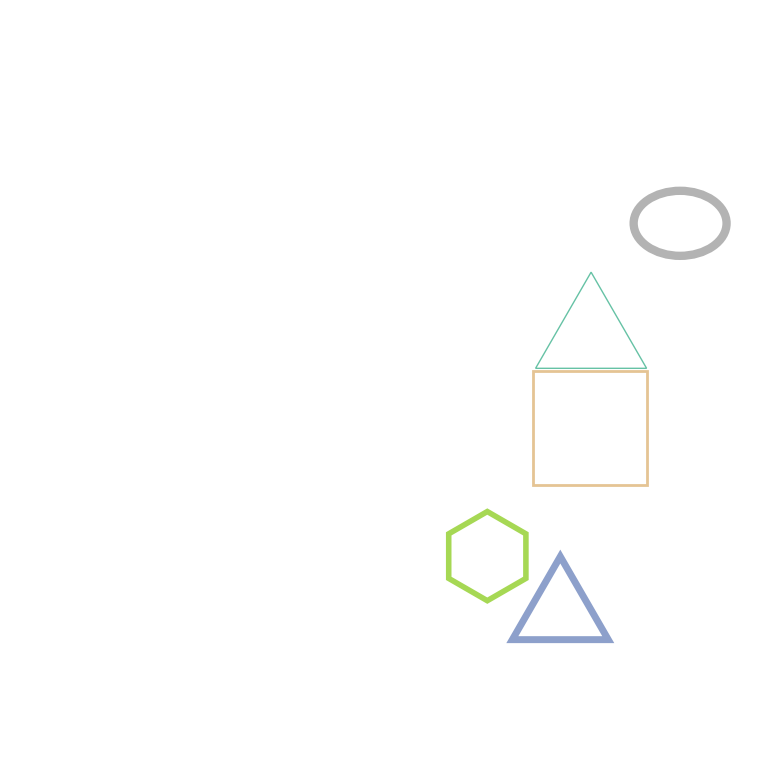[{"shape": "triangle", "thickness": 0.5, "radius": 0.42, "center": [0.768, 0.563]}, {"shape": "triangle", "thickness": 2.5, "radius": 0.36, "center": [0.728, 0.205]}, {"shape": "hexagon", "thickness": 2, "radius": 0.29, "center": [0.633, 0.278]}, {"shape": "square", "thickness": 1, "radius": 0.37, "center": [0.766, 0.444]}, {"shape": "oval", "thickness": 3, "radius": 0.3, "center": [0.883, 0.71]}]